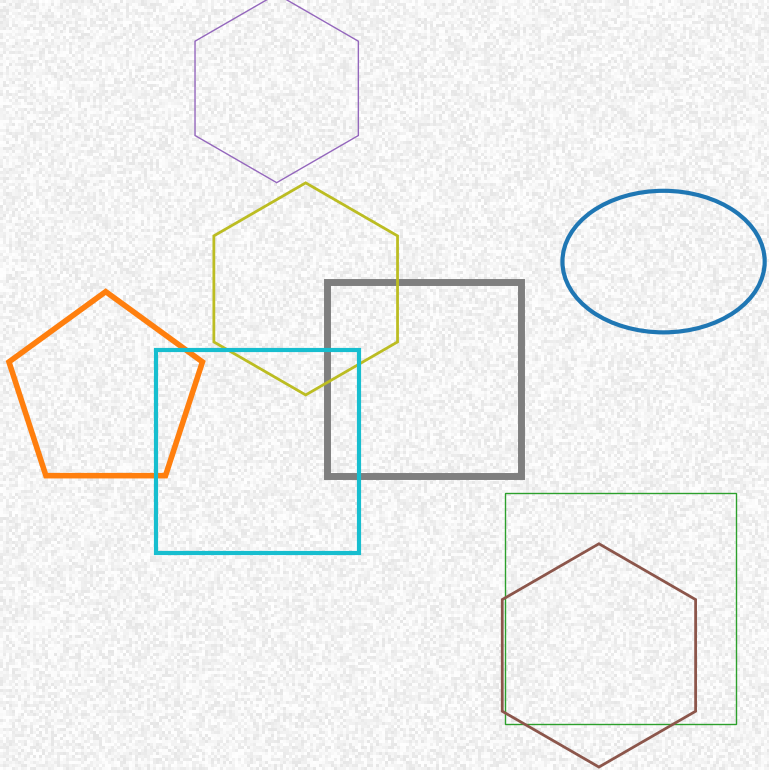[{"shape": "oval", "thickness": 1.5, "radius": 0.66, "center": [0.862, 0.66]}, {"shape": "pentagon", "thickness": 2, "radius": 0.66, "center": [0.137, 0.489]}, {"shape": "square", "thickness": 0.5, "radius": 0.75, "center": [0.806, 0.21]}, {"shape": "hexagon", "thickness": 0.5, "radius": 0.61, "center": [0.359, 0.885]}, {"shape": "hexagon", "thickness": 1, "radius": 0.72, "center": [0.778, 0.149]}, {"shape": "square", "thickness": 2.5, "radius": 0.63, "center": [0.55, 0.508]}, {"shape": "hexagon", "thickness": 1, "radius": 0.69, "center": [0.397, 0.625]}, {"shape": "square", "thickness": 1.5, "radius": 0.66, "center": [0.334, 0.414]}]